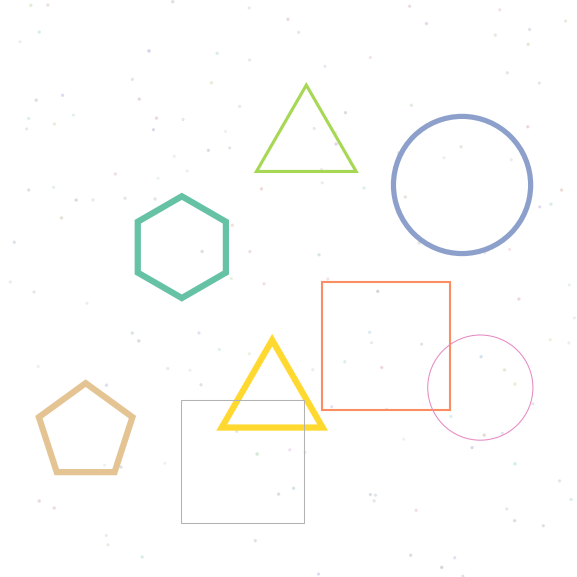[{"shape": "hexagon", "thickness": 3, "radius": 0.44, "center": [0.315, 0.571]}, {"shape": "square", "thickness": 1, "radius": 0.56, "center": [0.669, 0.399]}, {"shape": "circle", "thickness": 2.5, "radius": 0.59, "center": [0.8, 0.679]}, {"shape": "circle", "thickness": 0.5, "radius": 0.46, "center": [0.832, 0.328]}, {"shape": "triangle", "thickness": 1.5, "radius": 0.5, "center": [0.53, 0.752]}, {"shape": "triangle", "thickness": 3, "radius": 0.5, "center": [0.471, 0.309]}, {"shape": "pentagon", "thickness": 3, "radius": 0.43, "center": [0.148, 0.251]}, {"shape": "square", "thickness": 0.5, "radius": 0.53, "center": [0.42, 0.2]}]